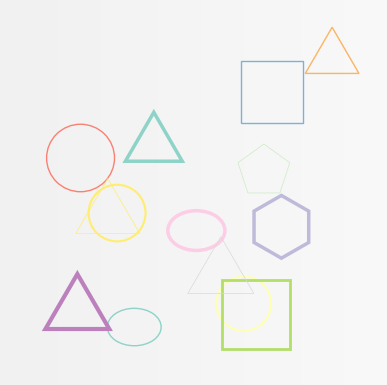[{"shape": "triangle", "thickness": 2.5, "radius": 0.42, "center": [0.397, 0.624]}, {"shape": "oval", "thickness": 1, "radius": 0.35, "center": [0.346, 0.151]}, {"shape": "circle", "thickness": 1.5, "radius": 0.35, "center": [0.629, 0.211]}, {"shape": "hexagon", "thickness": 2.5, "radius": 0.41, "center": [0.726, 0.411]}, {"shape": "circle", "thickness": 1, "radius": 0.44, "center": [0.208, 0.59]}, {"shape": "square", "thickness": 1, "radius": 0.4, "center": [0.703, 0.761]}, {"shape": "triangle", "thickness": 1, "radius": 0.4, "center": [0.857, 0.849]}, {"shape": "square", "thickness": 2, "radius": 0.44, "center": [0.66, 0.183]}, {"shape": "oval", "thickness": 2.5, "radius": 0.37, "center": [0.507, 0.401]}, {"shape": "triangle", "thickness": 0.5, "radius": 0.49, "center": [0.57, 0.287]}, {"shape": "triangle", "thickness": 3, "radius": 0.48, "center": [0.2, 0.193]}, {"shape": "pentagon", "thickness": 0.5, "radius": 0.35, "center": [0.681, 0.556]}, {"shape": "triangle", "thickness": 0.5, "radius": 0.48, "center": [0.278, 0.441]}, {"shape": "circle", "thickness": 1.5, "radius": 0.37, "center": [0.302, 0.447]}]